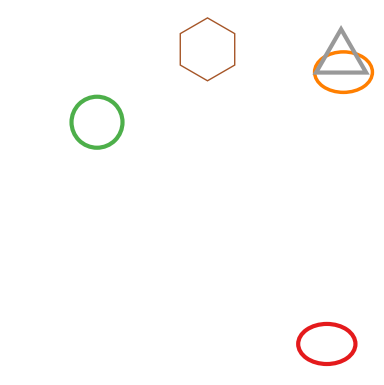[{"shape": "oval", "thickness": 3, "radius": 0.37, "center": [0.849, 0.107]}, {"shape": "circle", "thickness": 3, "radius": 0.33, "center": [0.252, 0.683]}, {"shape": "oval", "thickness": 2.5, "radius": 0.38, "center": [0.892, 0.813]}, {"shape": "hexagon", "thickness": 1, "radius": 0.41, "center": [0.539, 0.872]}, {"shape": "triangle", "thickness": 3, "radius": 0.38, "center": [0.886, 0.849]}]